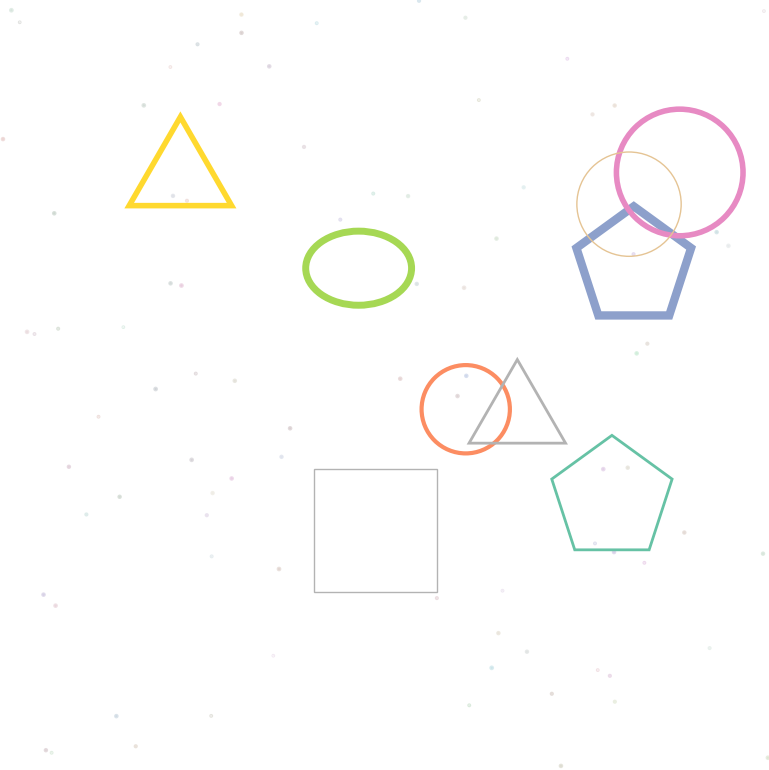[{"shape": "pentagon", "thickness": 1, "radius": 0.41, "center": [0.795, 0.352]}, {"shape": "circle", "thickness": 1.5, "radius": 0.29, "center": [0.605, 0.469]}, {"shape": "pentagon", "thickness": 3, "radius": 0.39, "center": [0.823, 0.654]}, {"shape": "circle", "thickness": 2, "radius": 0.41, "center": [0.883, 0.776]}, {"shape": "oval", "thickness": 2.5, "radius": 0.34, "center": [0.466, 0.652]}, {"shape": "triangle", "thickness": 2, "radius": 0.38, "center": [0.234, 0.771]}, {"shape": "circle", "thickness": 0.5, "radius": 0.34, "center": [0.817, 0.735]}, {"shape": "square", "thickness": 0.5, "radius": 0.4, "center": [0.488, 0.311]}, {"shape": "triangle", "thickness": 1, "radius": 0.36, "center": [0.672, 0.461]}]